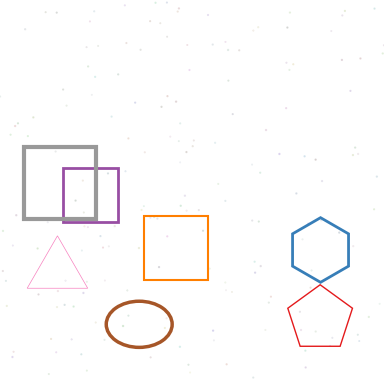[{"shape": "pentagon", "thickness": 1, "radius": 0.44, "center": [0.832, 0.172]}, {"shape": "hexagon", "thickness": 2, "radius": 0.42, "center": [0.833, 0.351]}, {"shape": "square", "thickness": 2, "radius": 0.35, "center": [0.235, 0.493]}, {"shape": "square", "thickness": 1.5, "radius": 0.42, "center": [0.457, 0.355]}, {"shape": "oval", "thickness": 2.5, "radius": 0.43, "center": [0.362, 0.158]}, {"shape": "triangle", "thickness": 0.5, "radius": 0.45, "center": [0.149, 0.297]}, {"shape": "square", "thickness": 3, "radius": 0.47, "center": [0.157, 0.525]}]